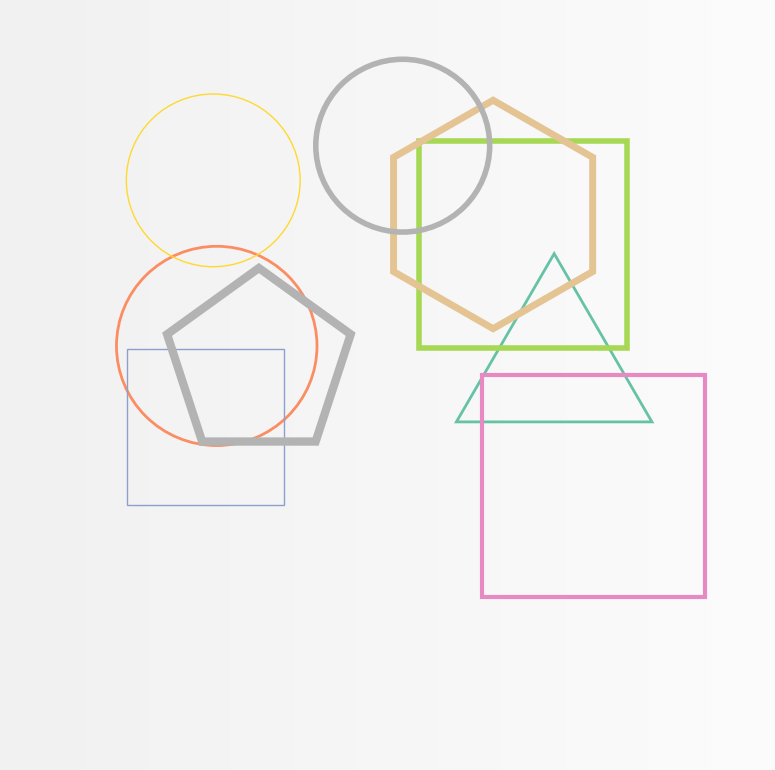[{"shape": "triangle", "thickness": 1, "radius": 0.73, "center": [0.715, 0.525]}, {"shape": "circle", "thickness": 1, "radius": 0.65, "center": [0.28, 0.551]}, {"shape": "square", "thickness": 0.5, "radius": 0.51, "center": [0.265, 0.445]}, {"shape": "square", "thickness": 1.5, "radius": 0.72, "center": [0.766, 0.369]}, {"shape": "square", "thickness": 2, "radius": 0.67, "center": [0.674, 0.682]}, {"shape": "circle", "thickness": 0.5, "radius": 0.56, "center": [0.275, 0.766]}, {"shape": "hexagon", "thickness": 2.5, "radius": 0.74, "center": [0.636, 0.721]}, {"shape": "circle", "thickness": 2, "radius": 0.56, "center": [0.52, 0.811]}, {"shape": "pentagon", "thickness": 3, "radius": 0.62, "center": [0.334, 0.527]}]